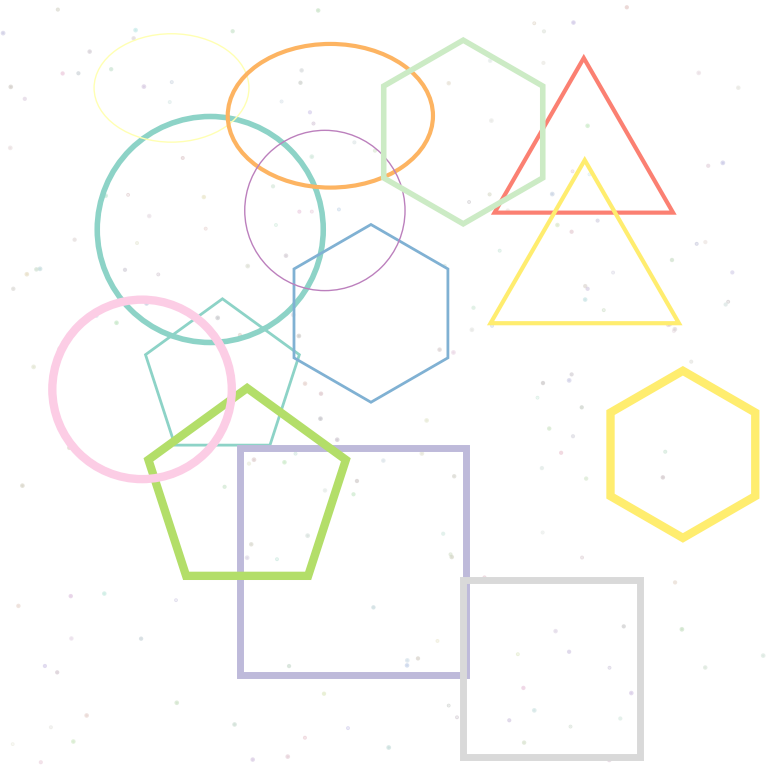[{"shape": "circle", "thickness": 2, "radius": 0.73, "center": [0.273, 0.702]}, {"shape": "pentagon", "thickness": 1, "radius": 0.53, "center": [0.289, 0.507]}, {"shape": "oval", "thickness": 0.5, "radius": 0.5, "center": [0.223, 0.886]}, {"shape": "square", "thickness": 2.5, "radius": 0.74, "center": [0.458, 0.27]}, {"shape": "triangle", "thickness": 1.5, "radius": 0.67, "center": [0.758, 0.791]}, {"shape": "hexagon", "thickness": 1, "radius": 0.58, "center": [0.482, 0.593]}, {"shape": "oval", "thickness": 1.5, "radius": 0.67, "center": [0.429, 0.85]}, {"shape": "pentagon", "thickness": 3, "radius": 0.67, "center": [0.321, 0.361]}, {"shape": "circle", "thickness": 3, "radius": 0.58, "center": [0.184, 0.494]}, {"shape": "square", "thickness": 2.5, "radius": 0.57, "center": [0.716, 0.132]}, {"shape": "circle", "thickness": 0.5, "radius": 0.52, "center": [0.422, 0.727]}, {"shape": "hexagon", "thickness": 2, "radius": 0.6, "center": [0.602, 0.829]}, {"shape": "hexagon", "thickness": 3, "radius": 0.54, "center": [0.887, 0.41]}, {"shape": "triangle", "thickness": 1.5, "radius": 0.71, "center": [0.759, 0.651]}]